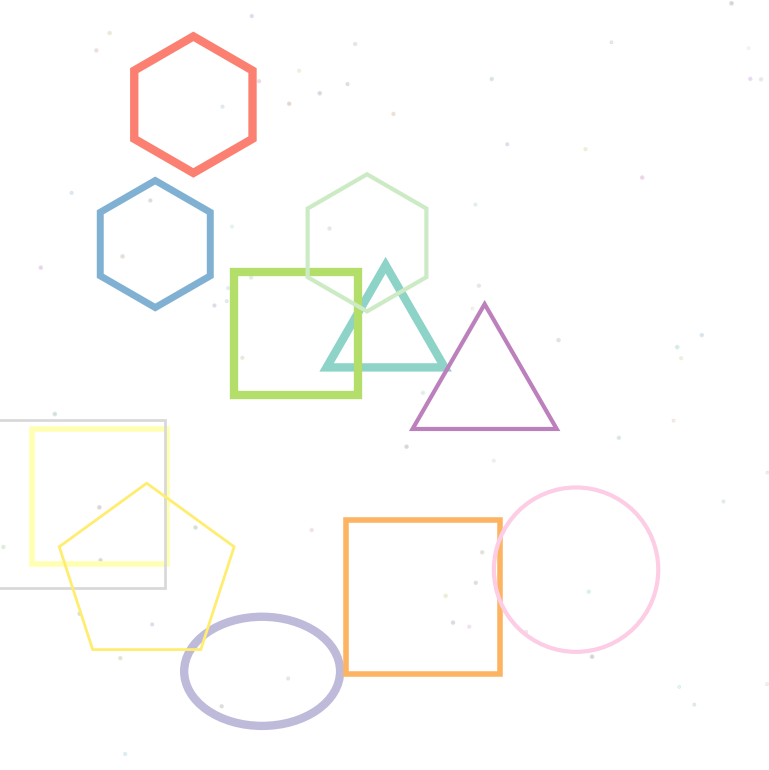[{"shape": "triangle", "thickness": 3, "radius": 0.44, "center": [0.501, 0.567]}, {"shape": "square", "thickness": 2, "radius": 0.44, "center": [0.129, 0.356]}, {"shape": "oval", "thickness": 3, "radius": 0.51, "center": [0.34, 0.128]}, {"shape": "hexagon", "thickness": 3, "radius": 0.44, "center": [0.251, 0.864]}, {"shape": "hexagon", "thickness": 2.5, "radius": 0.41, "center": [0.202, 0.683]}, {"shape": "square", "thickness": 2, "radius": 0.5, "center": [0.549, 0.225]}, {"shape": "square", "thickness": 3, "radius": 0.4, "center": [0.384, 0.567]}, {"shape": "circle", "thickness": 1.5, "radius": 0.53, "center": [0.748, 0.26]}, {"shape": "square", "thickness": 1, "radius": 0.55, "center": [0.105, 0.345]}, {"shape": "triangle", "thickness": 1.5, "radius": 0.54, "center": [0.629, 0.497]}, {"shape": "hexagon", "thickness": 1.5, "radius": 0.45, "center": [0.477, 0.685]}, {"shape": "pentagon", "thickness": 1, "radius": 0.6, "center": [0.191, 0.253]}]